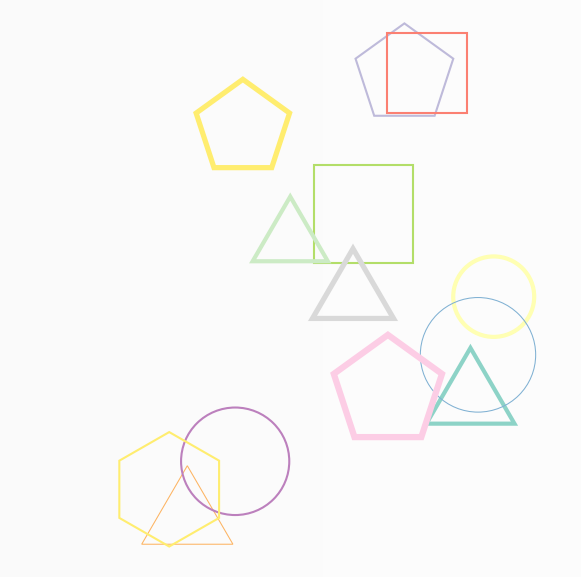[{"shape": "triangle", "thickness": 2, "radius": 0.44, "center": [0.809, 0.309]}, {"shape": "circle", "thickness": 2, "radius": 0.35, "center": [0.849, 0.485]}, {"shape": "pentagon", "thickness": 1, "radius": 0.44, "center": [0.696, 0.87]}, {"shape": "square", "thickness": 1, "radius": 0.35, "center": [0.734, 0.872]}, {"shape": "circle", "thickness": 0.5, "radius": 0.5, "center": [0.822, 0.385]}, {"shape": "triangle", "thickness": 0.5, "radius": 0.45, "center": [0.322, 0.102]}, {"shape": "square", "thickness": 1, "radius": 0.42, "center": [0.625, 0.629]}, {"shape": "pentagon", "thickness": 3, "radius": 0.49, "center": [0.667, 0.321]}, {"shape": "triangle", "thickness": 2.5, "radius": 0.4, "center": [0.607, 0.488]}, {"shape": "circle", "thickness": 1, "radius": 0.47, "center": [0.405, 0.2]}, {"shape": "triangle", "thickness": 2, "radius": 0.37, "center": [0.499, 0.584]}, {"shape": "pentagon", "thickness": 2.5, "radius": 0.42, "center": [0.418, 0.777]}, {"shape": "hexagon", "thickness": 1, "radius": 0.5, "center": [0.291, 0.152]}]